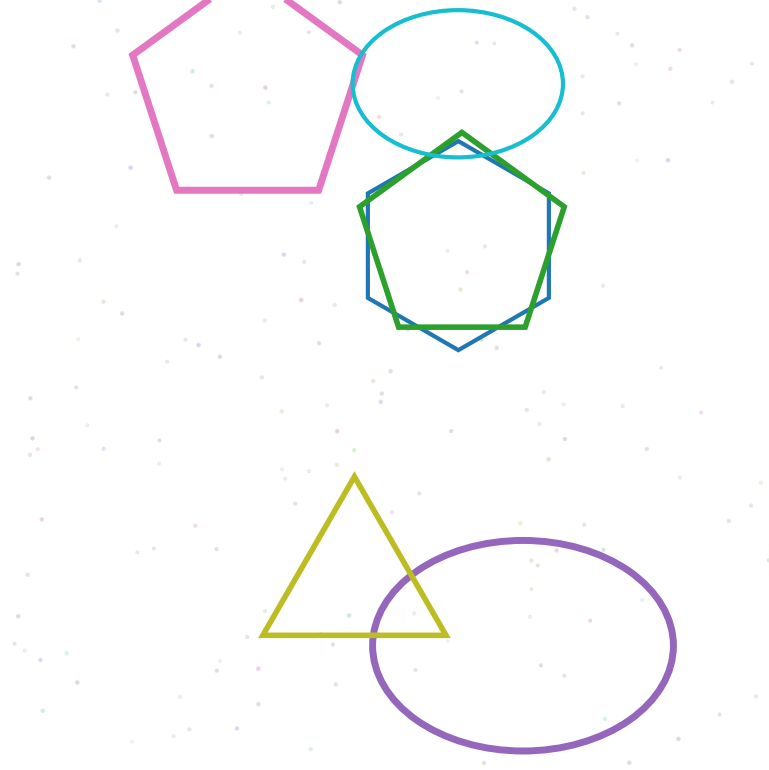[{"shape": "hexagon", "thickness": 1.5, "radius": 0.68, "center": [0.595, 0.681]}, {"shape": "pentagon", "thickness": 2, "radius": 0.7, "center": [0.6, 0.688]}, {"shape": "oval", "thickness": 2.5, "radius": 0.98, "center": [0.679, 0.161]}, {"shape": "pentagon", "thickness": 2.5, "radius": 0.78, "center": [0.322, 0.88]}, {"shape": "triangle", "thickness": 2, "radius": 0.69, "center": [0.46, 0.244]}, {"shape": "oval", "thickness": 1.5, "radius": 0.68, "center": [0.595, 0.891]}]